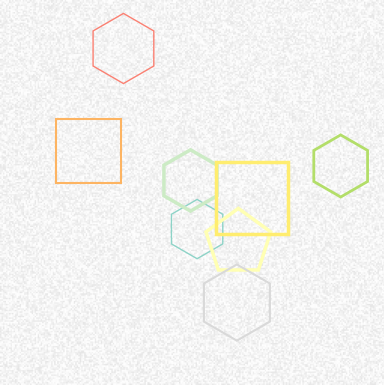[{"shape": "hexagon", "thickness": 1, "radius": 0.38, "center": [0.512, 0.405]}, {"shape": "pentagon", "thickness": 2.5, "radius": 0.44, "center": [0.619, 0.37]}, {"shape": "hexagon", "thickness": 1, "radius": 0.46, "center": [0.321, 0.874]}, {"shape": "square", "thickness": 1.5, "radius": 0.42, "center": [0.23, 0.608]}, {"shape": "hexagon", "thickness": 2, "radius": 0.4, "center": [0.885, 0.569]}, {"shape": "hexagon", "thickness": 1.5, "radius": 0.49, "center": [0.615, 0.214]}, {"shape": "hexagon", "thickness": 2.5, "radius": 0.4, "center": [0.495, 0.531]}, {"shape": "square", "thickness": 2.5, "radius": 0.47, "center": [0.654, 0.485]}]